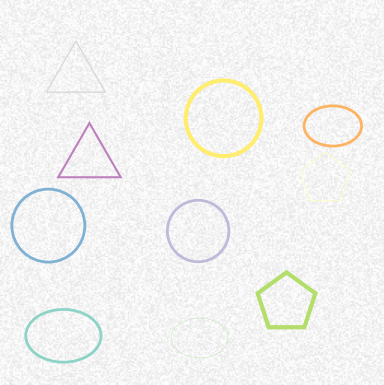[{"shape": "oval", "thickness": 2, "radius": 0.49, "center": [0.165, 0.128]}, {"shape": "pentagon", "thickness": 0.5, "radius": 0.35, "center": [0.845, 0.535]}, {"shape": "circle", "thickness": 2, "radius": 0.4, "center": [0.515, 0.4]}, {"shape": "circle", "thickness": 2, "radius": 0.47, "center": [0.126, 0.414]}, {"shape": "oval", "thickness": 2, "radius": 0.37, "center": [0.864, 0.673]}, {"shape": "pentagon", "thickness": 3, "radius": 0.39, "center": [0.744, 0.214]}, {"shape": "triangle", "thickness": 1, "radius": 0.44, "center": [0.197, 0.805]}, {"shape": "triangle", "thickness": 1.5, "radius": 0.47, "center": [0.232, 0.587]}, {"shape": "oval", "thickness": 0.5, "radius": 0.37, "center": [0.518, 0.122]}, {"shape": "circle", "thickness": 3, "radius": 0.49, "center": [0.581, 0.693]}]